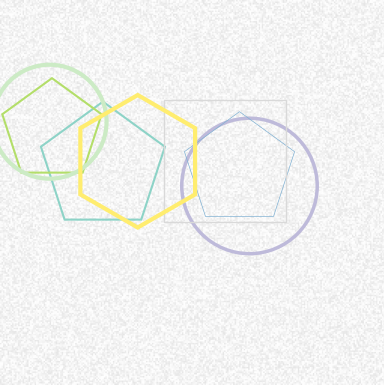[{"shape": "pentagon", "thickness": 1.5, "radius": 0.85, "center": [0.267, 0.567]}, {"shape": "circle", "thickness": 2.5, "radius": 0.88, "center": [0.648, 0.517]}, {"shape": "pentagon", "thickness": 0.5, "radius": 0.75, "center": [0.622, 0.56]}, {"shape": "pentagon", "thickness": 1.5, "radius": 0.68, "center": [0.135, 0.661]}, {"shape": "square", "thickness": 1, "radius": 0.8, "center": [0.584, 0.582]}, {"shape": "circle", "thickness": 3, "radius": 0.74, "center": [0.129, 0.684]}, {"shape": "hexagon", "thickness": 3, "radius": 0.86, "center": [0.358, 0.581]}]